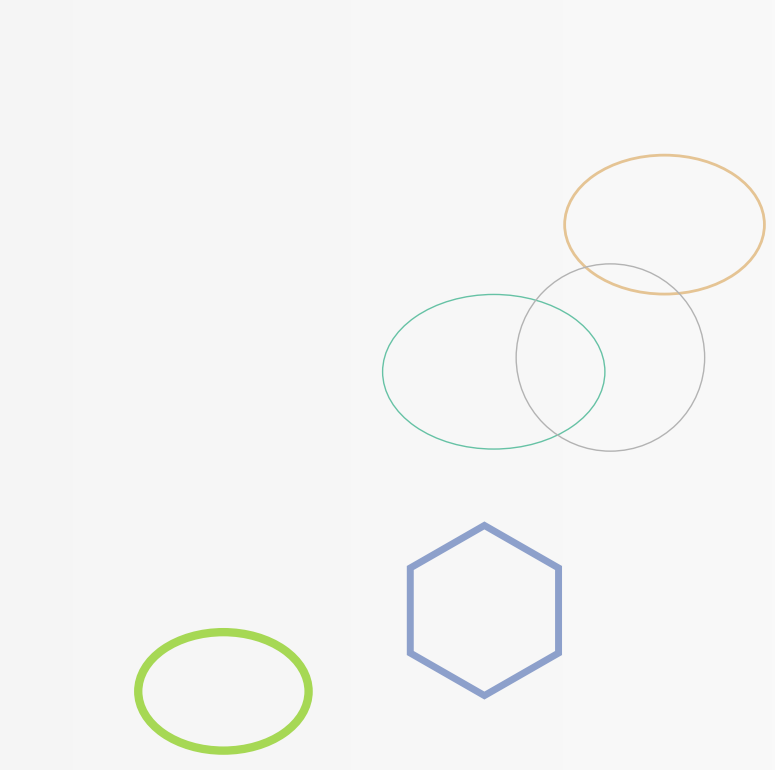[{"shape": "oval", "thickness": 0.5, "radius": 0.72, "center": [0.637, 0.517]}, {"shape": "hexagon", "thickness": 2.5, "radius": 0.55, "center": [0.625, 0.207]}, {"shape": "oval", "thickness": 3, "radius": 0.55, "center": [0.288, 0.102]}, {"shape": "oval", "thickness": 1, "radius": 0.64, "center": [0.857, 0.708]}, {"shape": "circle", "thickness": 0.5, "radius": 0.61, "center": [0.788, 0.536]}]